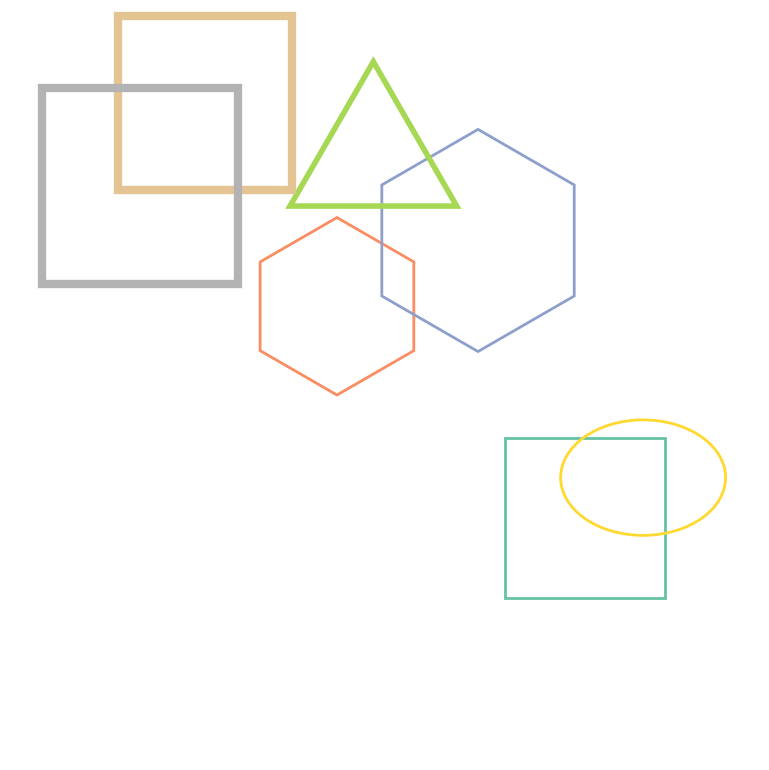[{"shape": "square", "thickness": 1, "radius": 0.52, "center": [0.76, 0.327]}, {"shape": "hexagon", "thickness": 1, "radius": 0.58, "center": [0.438, 0.602]}, {"shape": "hexagon", "thickness": 1, "radius": 0.72, "center": [0.621, 0.688]}, {"shape": "triangle", "thickness": 2, "radius": 0.62, "center": [0.485, 0.795]}, {"shape": "oval", "thickness": 1, "radius": 0.54, "center": [0.835, 0.38]}, {"shape": "square", "thickness": 3, "radius": 0.56, "center": [0.267, 0.866]}, {"shape": "square", "thickness": 3, "radius": 0.64, "center": [0.181, 0.759]}]